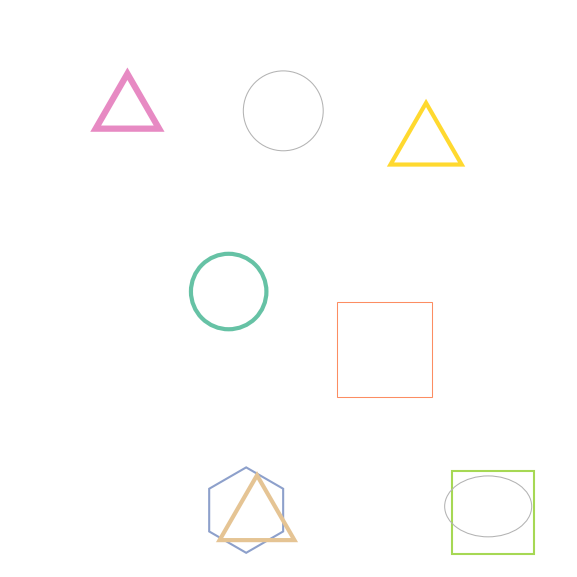[{"shape": "circle", "thickness": 2, "radius": 0.33, "center": [0.396, 0.494]}, {"shape": "square", "thickness": 0.5, "radius": 0.41, "center": [0.666, 0.394]}, {"shape": "hexagon", "thickness": 1, "radius": 0.37, "center": [0.426, 0.116]}, {"shape": "triangle", "thickness": 3, "radius": 0.32, "center": [0.221, 0.808]}, {"shape": "square", "thickness": 1, "radius": 0.36, "center": [0.854, 0.112]}, {"shape": "triangle", "thickness": 2, "radius": 0.36, "center": [0.738, 0.75]}, {"shape": "triangle", "thickness": 2, "radius": 0.37, "center": [0.445, 0.101]}, {"shape": "circle", "thickness": 0.5, "radius": 0.35, "center": [0.491, 0.807]}, {"shape": "oval", "thickness": 0.5, "radius": 0.38, "center": [0.845, 0.122]}]